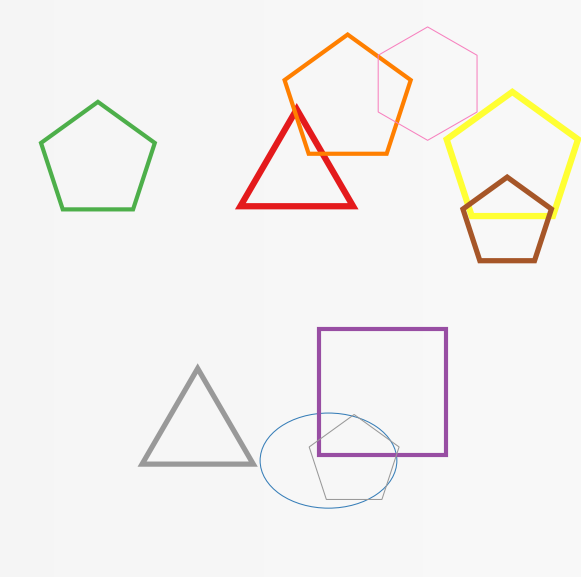[{"shape": "triangle", "thickness": 3, "radius": 0.56, "center": [0.511, 0.698]}, {"shape": "oval", "thickness": 0.5, "radius": 0.59, "center": [0.565, 0.202]}, {"shape": "pentagon", "thickness": 2, "radius": 0.51, "center": [0.168, 0.72]}, {"shape": "square", "thickness": 2, "radius": 0.54, "center": [0.658, 0.321]}, {"shape": "pentagon", "thickness": 2, "radius": 0.57, "center": [0.598, 0.825]}, {"shape": "pentagon", "thickness": 3, "radius": 0.59, "center": [0.881, 0.721]}, {"shape": "pentagon", "thickness": 2.5, "radius": 0.4, "center": [0.873, 0.612]}, {"shape": "hexagon", "thickness": 0.5, "radius": 0.49, "center": [0.736, 0.854]}, {"shape": "pentagon", "thickness": 0.5, "radius": 0.41, "center": [0.609, 0.2]}, {"shape": "triangle", "thickness": 2.5, "radius": 0.55, "center": [0.34, 0.251]}]